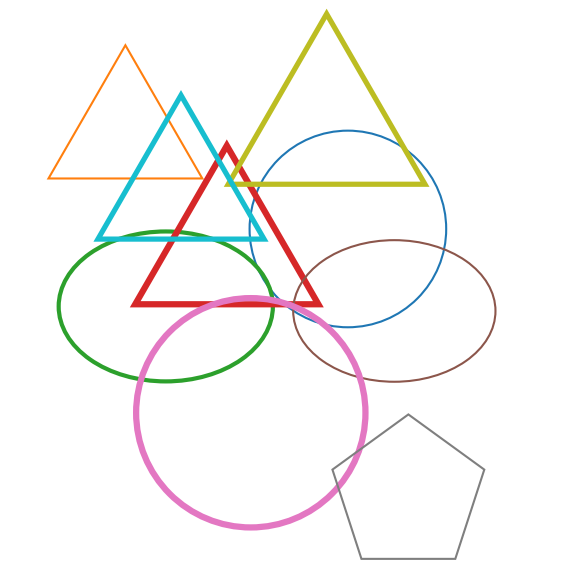[{"shape": "circle", "thickness": 1, "radius": 0.85, "center": [0.602, 0.603]}, {"shape": "triangle", "thickness": 1, "radius": 0.77, "center": [0.217, 0.767]}, {"shape": "oval", "thickness": 2, "radius": 0.93, "center": [0.287, 0.469]}, {"shape": "triangle", "thickness": 3, "radius": 0.92, "center": [0.393, 0.564]}, {"shape": "oval", "thickness": 1, "radius": 0.88, "center": [0.683, 0.461]}, {"shape": "circle", "thickness": 3, "radius": 0.99, "center": [0.434, 0.284]}, {"shape": "pentagon", "thickness": 1, "radius": 0.69, "center": [0.707, 0.143]}, {"shape": "triangle", "thickness": 2.5, "radius": 0.98, "center": [0.566, 0.778]}, {"shape": "triangle", "thickness": 2.5, "radius": 0.83, "center": [0.313, 0.668]}]